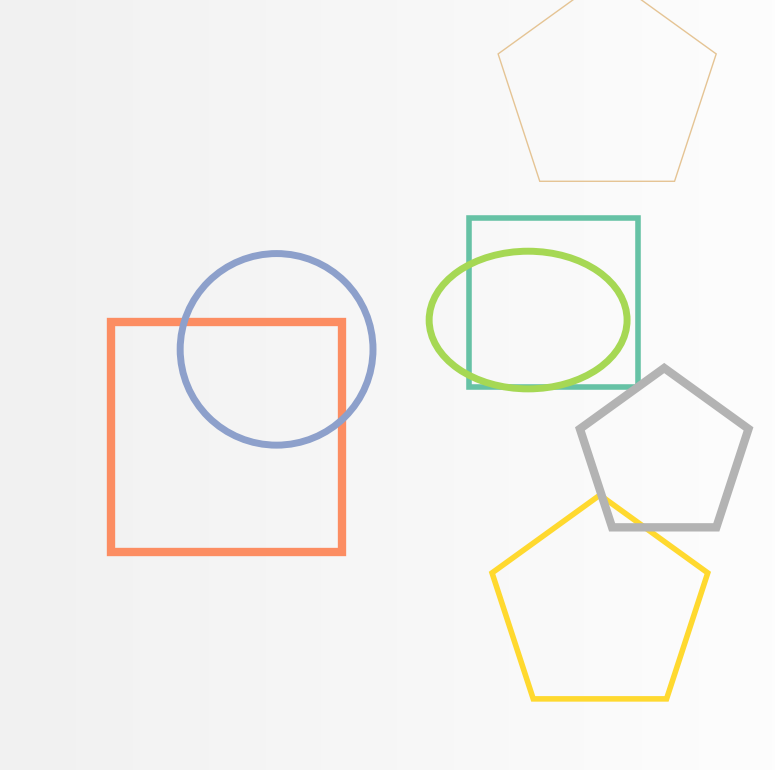[{"shape": "square", "thickness": 2, "radius": 0.55, "center": [0.714, 0.607]}, {"shape": "square", "thickness": 3, "radius": 0.75, "center": [0.292, 0.432]}, {"shape": "circle", "thickness": 2.5, "radius": 0.62, "center": [0.357, 0.546]}, {"shape": "oval", "thickness": 2.5, "radius": 0.64, "center": [0.681, 0.584]}, {"shape": "pentagon", "thickness": 2, "radius": 0.73, "center": [0.774, 0.211]}, {"shape": "pentagon", "thickness": 0.5, "radius": 0.74, "center": [0.783, 0.884]}, {"shape": "pentagon", "thickness": 3, "radius": 0.57, "center": [0.857, 0.408]}]